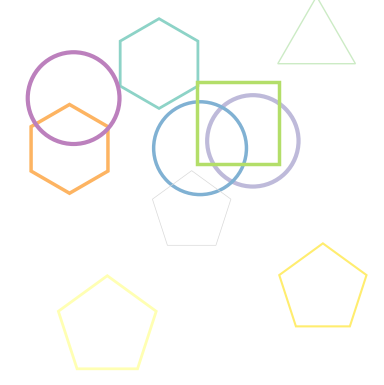[{"shape": "hexagon", "thickness": 2, "radius": 0.58, "center": [0.413, 0.835]}, {"shape": "pentagon", "thickness": 2, "radius": 0.67, "center": [0.279, 0.15]}, {"shape": "circle", "thickness": 3, "radius": 0.59, "center": [0.657, 0.634]}, {"shape": "circle", "thickness": 2.5, "radius": 0.6, "center": [0.52, 0.615]}, {"shape": "hexagon", "thickness": 2.5, "radius": 0.58, "center": [0.181, 0.613]}, {"shape": "square", "thickness": 2.5, "radius": 0.53, "center": [0.618, 0.68]}, {"shape": "pentagon", "thickness": 0.5, "radius": 0.54, "center": [0.498, 0.45]}, {"shape": "circle", "thickness": 3, "radius": 0.6, "center": [0.191, 0.745]}, {"shape": "triangle", "thickness": 1, "radius": 0.58, "center": [0.822, 0.893]}, {"shape": "pentagon", "thickness": 1.5, "radius": 0.6, "center": [0.839, 0.249]}]